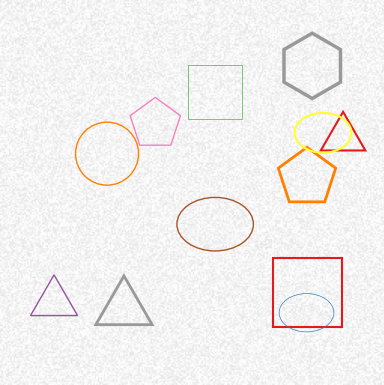[{"shape": "square", "thickness": 1.5, "radius": 0.45, "center": [0.799, 0.24]}, {"shape": "triangle", "thickness": 1.5, "radius": 0.33, "center": [0.891, 0.643]}, {"shape": "oval", "thickness": 0.5, "radius": 0.36, "center": [0.796, 0.188]}, {"shape": "square", "thickness": 0.5, "radius": 0.35, "center": [0.558, 0.76]}, {"shape": "triangle", "thickness": 1, "radius": 0.35, "center": [0.14, 0.216]}, {"shape": "circle", "thickness": 1, "radius": 0.41, "center": [0.278, 0.601]}, {"shape": "pentagon", "thickness": 2, "radius": 0.39, "center": [0.797, 0.539]}, {"shape": "oval", "thickness": 1.5, "radius": 0.37, "center": [0.839, 0.655]}, {"shape": "oval", "thickness": 1, "radius": 0.5, "center": [0.559, 0.418]}, {"shape": "pentagon", "thickness": 1, "radius": 0.34, "center": [0.403, 0.678]}, {"shape": "hexagon", "thickness": 2.5, "radius": 0.42, "center": [0.811, 0.829]}, {"shape": "triangle", "thickness": 2, "radius": 0.42, "center": [0.322, 0.199]}]